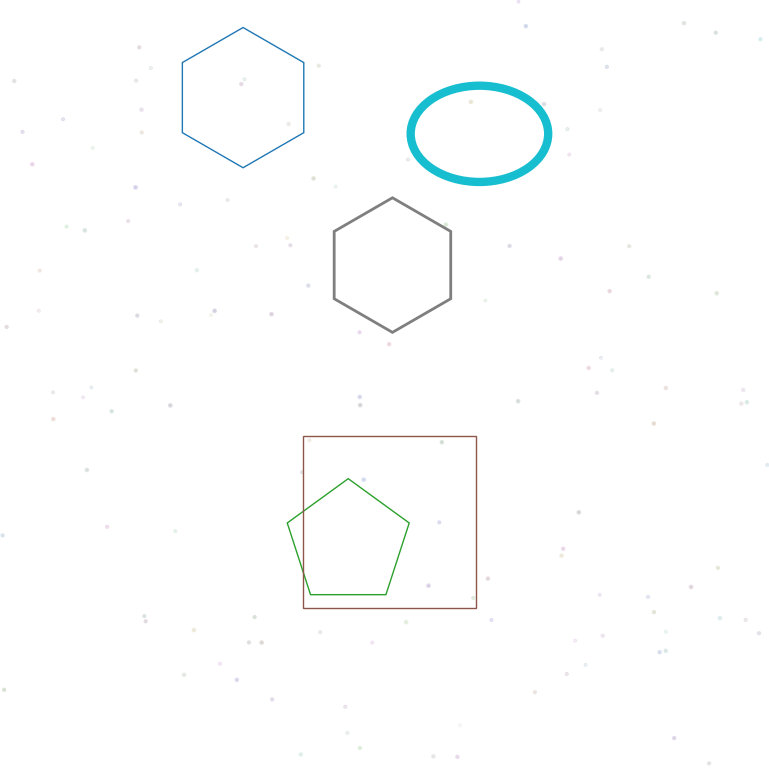[{"shape": "hexagon", "thickness": 0.5, "radius": 0.46, "center": [0.316, 0.873]}, {"shape": "pentagon", "thickness": 0.5, "radius": 0.42, "center": [0.452, 0.295]}, {"shape": "square", "thickness": 0.5, "radius": 0.56, "center": [0.506, 0.322]}, {"shape": "hexagon", "thickness": 1, "radius": 0.44, "center": [0.51, 0.656]}, {"shape": "oval", "thickness": 3, "radius": 0.45, "center": [0.623, 0.826]}]